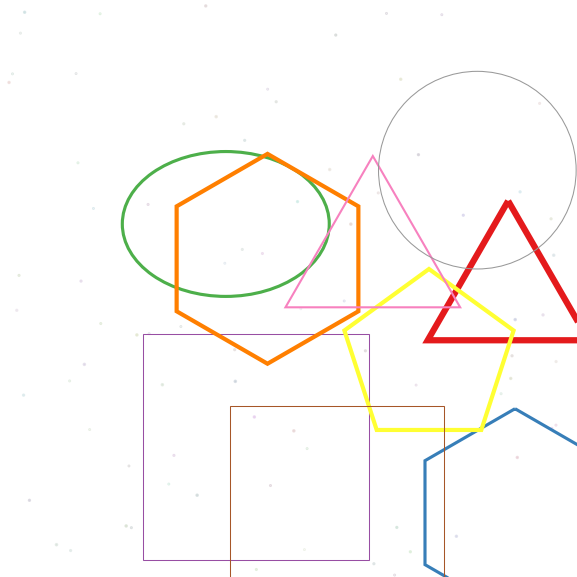[{"shape": "triangle", "thickness": 3, "radius": 0.8, "center": [0.88, 0.49]}, {"shape": "hexagon", "thickness": 1.5, "radius": 0.9, "center": [0.892, 0.111]}, {"shape": "oval", "thickness": 1.5, "radius": 0.9, "center": [0.391, 0.611]}, {"shape": "square", "thickness": 0.5, "radius": 0.98, "center": [0.443, 0.225]}, {"shape": "hexagon", "thickness": 2, "radius": 0.91, "center": [0.463, 0.551]}, {"shape": "pentagon", "thickness": 2, "radius": 0.77, "center": [0.743, 0.379]}, {"shape": "square", "thickness": 0.5, "radius": 0.93, "center": [0.583, 0.111]}, {"shape": "triangle", "thickness": 1, "radius": 0.87, "center": [0.646, 0.554]}, {"shape": "circle", "thickness": 0.5, "radius": 0.86, "center": [0.827, 0.704]}]